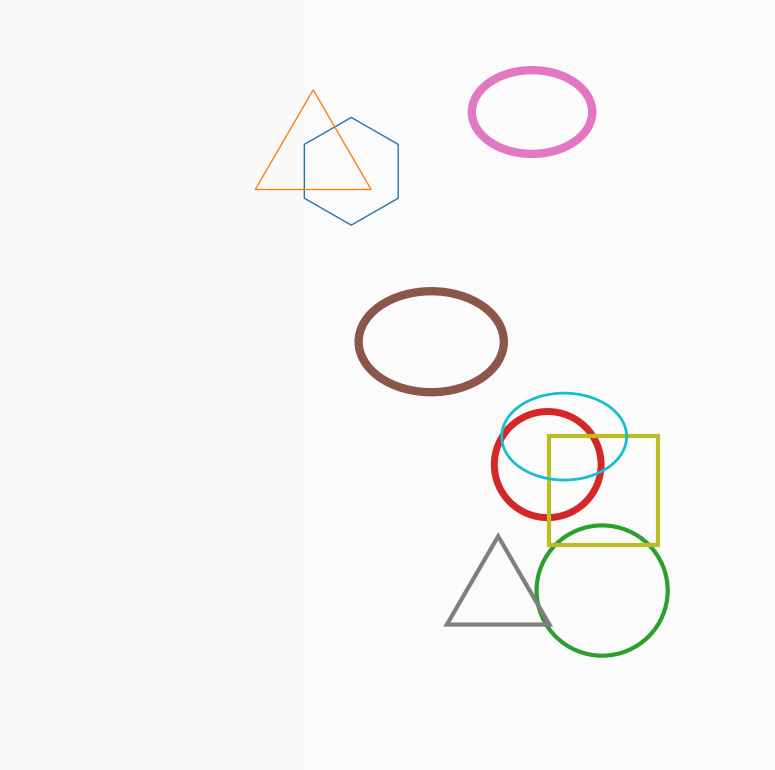[{"shape": "hexagon", "thickness": 0.5, "radius": 0.35, "center": [0.453, 0.778]}, {"shape": "triangle", "thickness": 0.5, "radius": 0.43, "center": [0.404, 0.797]}, {"shape": "circle", "thickness": 1.5, "radius": 0.42, "center": [0.777, 0.233]}, {"shape": "circle", "thickness": 2.5, "radius": 0.34, "center": [0.707, 0.397]}, {"shape": "oval", "thickness": 3, "radius": 0.47, "center": [0.556, 0.556]}, {"shape": "oval", "thickness": 3, "radius": 0.39, "center": [0.687, 0.855]}, {"shape": "triangle", "thickness": 1.5, "radius": 0.38, "center": [0.643, 0.227]}, {"shape": "square", "thickness": 1.5, "radius": 0.35, "center": [0.779, 0.363]}, {"shape": "oval", "thickness": 1, "radius": 0.4, "center": [0.728, 0.433]}]